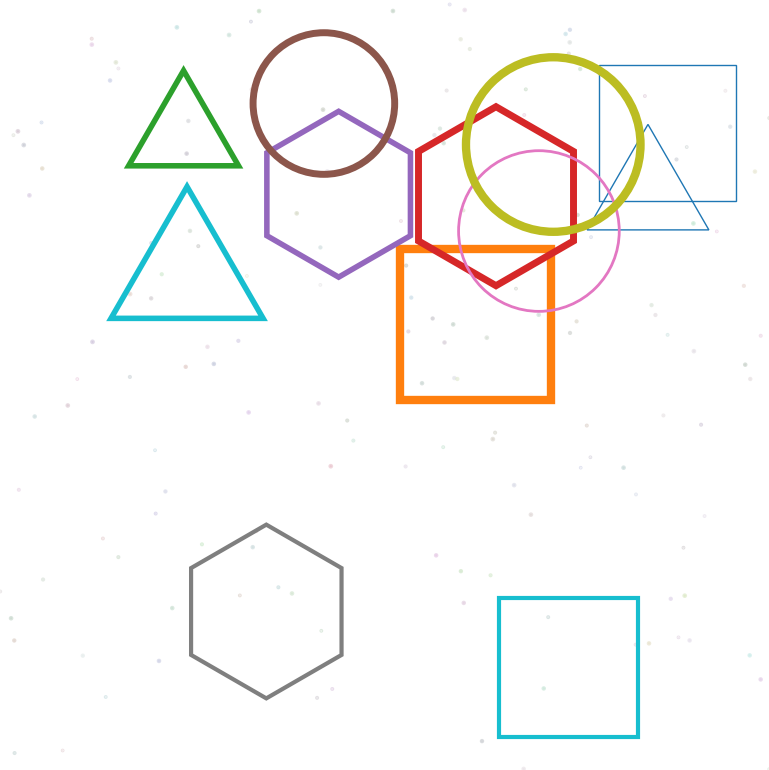[{"shape": "triangle", "thickness": 0.5, "radius": 0.46, "center": [0.842, 0.747]}, {"shape": "square", "thickness": 0.5, "radius": 0.44, "center": [0.867, 0.828]}, {"shape": "square", "thickness": 3, "radius": 0.49, "center": [0.617, 0.579]}, {"shape": "triangle", "thickness": 2, "radius": 0.41, "center": [0.238, 0.826]}, {"shape": "hexagon", "thickness": 2.5, "radius": 0.58, "center": [0.644, 0.745]}, {"shape": "hexagon", "thickness": 2, "radius": 0.54, "center": [0.44, 0.748]}, {"shape": "circle", "thickness": 2.5, "radius": 0.46, "center": [0.421, 0.866]}, {"shape": "circle", "thickness": 1, "radius": 0.52, "center": [0.7, 0.7]}, {"shape": "hexagon", "thickness": 1.5, "radius": 0.56, "center": [0.346, 0.206]}, {"shape": "circle", "thickness": 3, "radius": 0.57, "center": [0.719, 0.812]}, {"shape": "square", "thickness": 1.5, "radius": 0.45, "center": [0.739, 0.133]}, {"shape": "triangle", "thickness": 2, "radius": 0.57, "center": [0.243, 0.644]}]